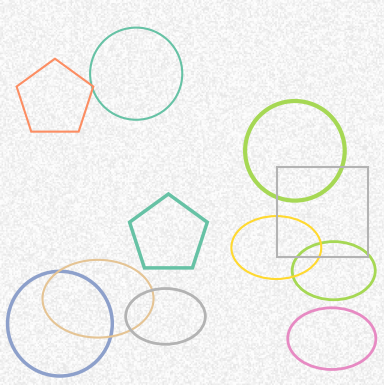[{"shape": "pentagon", "thickness": 2.5, "radius": 0.53, "center": [0.437, 0.39]}, {"shape": "circle", "thickness": 1.5, "radius": 0.6, "center": [0.354, 0.809]}, {"shape": "pentagon", "thickness": 1.5, "radius": 0.52, "center": [0.143, 0.743]}, {"shape": "circle", "thickness": 2.5, "radius": 0.68, "center": [0.156, 0.159]}, {"shape": "oval", "thickness": 2, "radius": 0.57, "center": [0.862, 0.12]}, {"shape": "oval", "thickness": 2, "radius": 0.54, "center": [0.867, 0.297]}, {"shape": "circle", "thickness": 3, "radius": 0.65, "center": [0.766, 0.608]}, {"shape": "oval", "thickness": 1.5, "radius": 0.58, "center": [0.718, 0.357]}, {"shape": "oval", "thickness": 1.5, "radius": 0.72, "center": [0.255, 0.224]}, {"shape": "oval", "thickness": 2, "radius": 0.52, "center": [0.43, 0.178]}, {"shape": "square", "thickness": 1.5, "radius": 0.59, "center": [0.837, 0.45]}]